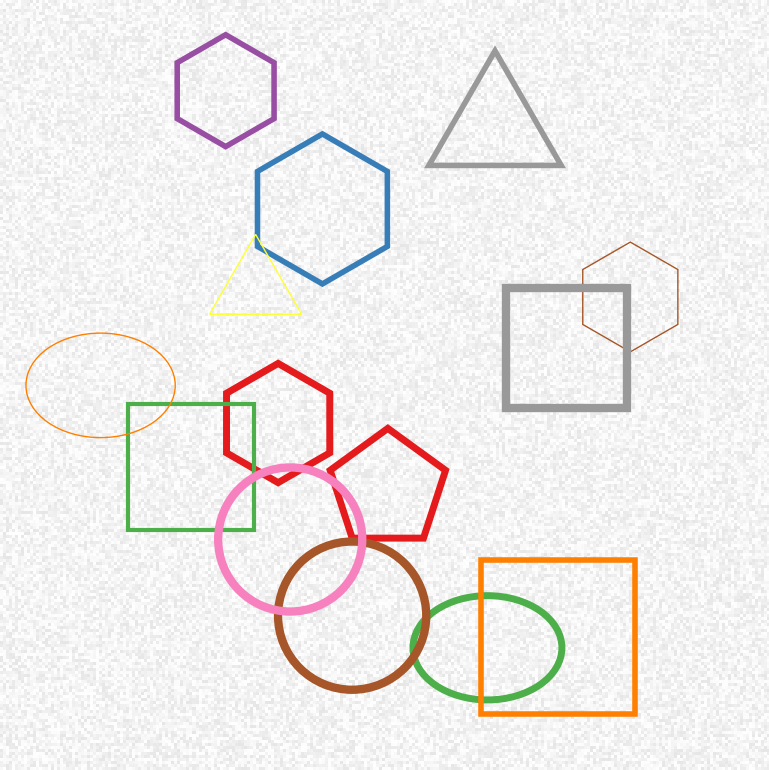[{"shape": "pentagon", "thickness": 2.5, "radius": 0.39, "center": [0.504, 0.365]}, {"shape": "hexagon", "thickness": 2.5, "radius": 0.39, "center": [0.361, 0.451]}, {"shape": "hexagon", "thickness": 2, "radius": 0.49, "center": [0.419, 0.729]}, {"shape": "oval", "thickness": 2.5, "radius": 0.48, "center": [0.633, 0.159]}, {"shape": "square", "thickness": 1.5, "radius": 0.41, "center": [0.248, 0.393]}, {"shape": "hexagon", "thickness": 2, "radius": 0.36, "center": [0.293, 0.882]}, {"shape": "square", "thickness": 2, "radius": 0.5, "center": [0.725, 0.173]}, {"shape": "oval", "thickness": 0.5, "radius": 0.48, "center": [0.131, 0.5]}, {"shape": "triangle", "thickness": 0.5, "radius": 0.35, "center": [0.332, 0.626]}, {"shape": "hexagon", "thickness": 0.5, "radius": 0.36, "center": [0.819, 0.614]}, {"shape": "circle", "thickness": 3, "radius": 0.48, "center": [0.457, 0.2]}, {"shape": "circle", "thickness": 3, "radius": 0.47, "center": [0.377, 0.299]}, {"shape": "square", "thickness": 3, "radius": 0.39, "center": [0.736, 0.548]}, {"shape": "triangle", "thickness": 2, "radius": 0.5, "center": [0.643, 0.835]}]